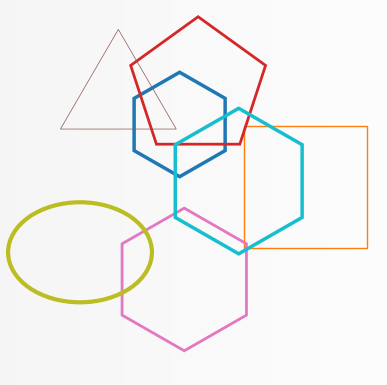[{"shape": "hexagon", "thickness": 2.5, "radius": 0.68, "center": [0.464, 0.677]}, {"shape": "square", "thickness": 1, "radius": 0.79, "center": [0.789, 0.514]}, {"shape": "pentagon", "thickness": 2, "radius": 0.92, "center": [0.511, 0.774]}, {"shape": "triangle", "thickness": 0.5, "radius": 0.86, "center": [0.305, 0.751]}, {"shape": "hexagon", "thickness": 2, "radius": 0.93, "center": [0.476, 0.274]}, {"shape": "oval", "thickness": 3, "radius": 0.93, "center": [0.206, 0.345]}, {"shape": "hexagon", "thickness": 2.5, "radius": 0.94, "center": [0.616, 0.53]}]